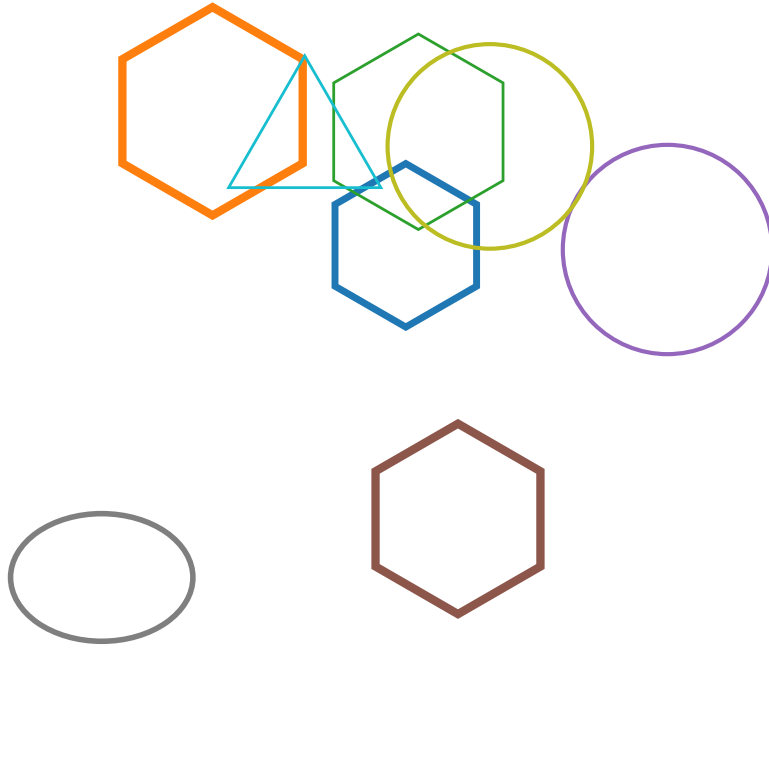[{"shape": "hexagon", "thickness": 2.5, "radius": 0.53, "center": [0.527, 0.681]}, {"shape": "hexagon", "thickness": 3, "radius": 0.68, "center": [0.276, 0.856]}, {"shape": "hexagon", "thickness": 1, "radius": 0.63, "center": [0.543, 0.829]}, {"shape": "circle", "thickness": 1.5, "radius": 0.68, "center": [0.867, 0.676]}, {"shape": "hexagon", "thickness": 3, "radius": 0.62, "center": [0.595, 0.326]}, {"shape": "oval", "thickness": 2, "radius": 0.59, "center": [0.132, 0.25]}, {"shape": "circle", "thickness": 1.5, "radius": 0.66, "center": [0.636, 0.81]}, {"shape": "triangle", "thickness": 1, "radius": 0.57, "center": [0.396, 0.813]}]